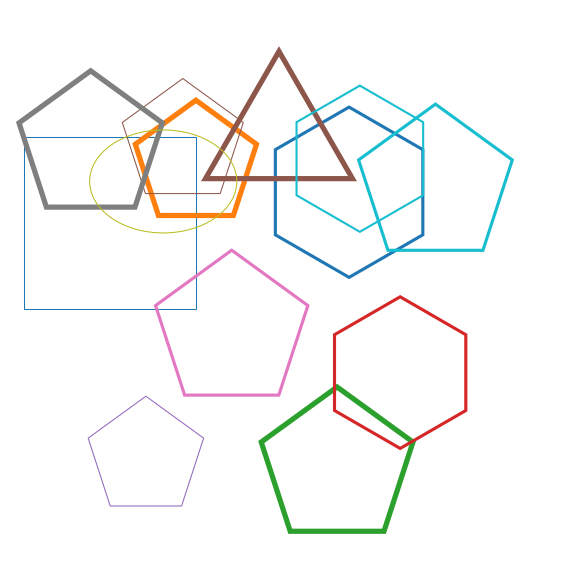[{"shape": "hexagon", "thickness": 1.5, "radius": 0.74, "center": [0.604, 0.666]}, {"shape": "square", "thickness": 0.5, "radius": 0.75, "center": [0.191, 0.612]}, {"shape": "pentagon", "thickness": 2.5, "radius": 0.55, "center": [0.339, 0.715]}, {"shape": "pentagon", "thickness": 2.5, "radius": 0.69, "center": [0.584, 0.191]}, {"shape": "hexagon", "thickness": 1.5, "radius": 0.66, "center": [0.693, 0.354]}, {"shape": "pentagon", "thickness": 0.5, "radius": 0.53, "center": [0.253, 0.208]}, {"shape": "pentagon", "thickness": 0.5, "radius": 0.55, "center": [0.317, 0.753]}, {"shape": "triangle", "thickness": 2.5, "radius": 0.73, "center": [0.483, 0.763]}, {"shape": "pentagon", "thickness": 1.5, "radius": 0.69, "center": [0.401, 0.427]}, {"shape": "pentagon", "thickness": 2.5, "radius": 0.65, "center": [0.157, 0.746]}, {"shape": "oval", "thickness": 0.5, "radius": 0.64, "center": [0.283, 0.685]}, {"shape": "pentagon", "thickness": 1.5, "radius": 0.7, "center": [0.754, 0.679]}, {"shape": "hexagon", "thickness": 1, "radius": 0.63, "center": [0.623, 0.724]}]